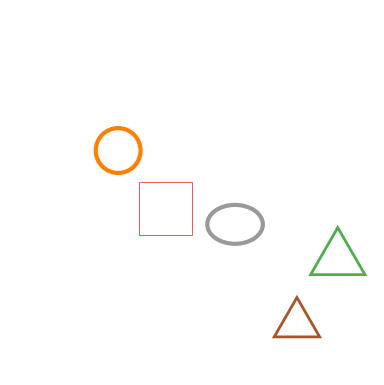[{"shape": "square", "thickness": 0.5, "radius": 0.34, "center": [0.431, 0.459]}, {"shape": "triangle", "thickness": 2, "radius": 0.41, "center": [0.877, 0.327]}, {"shape": "circle", "thickness": 3, "radius": 0.29, "center": [0.307, 0.609]}, {"shape": "triangle", "thickness": 2, "radius": 0.34, "center": [0.771, 0.159]}, {"shape": "oval", "thickness": 3, "radius": 0.36, "center": [0.611, 0.417]}]